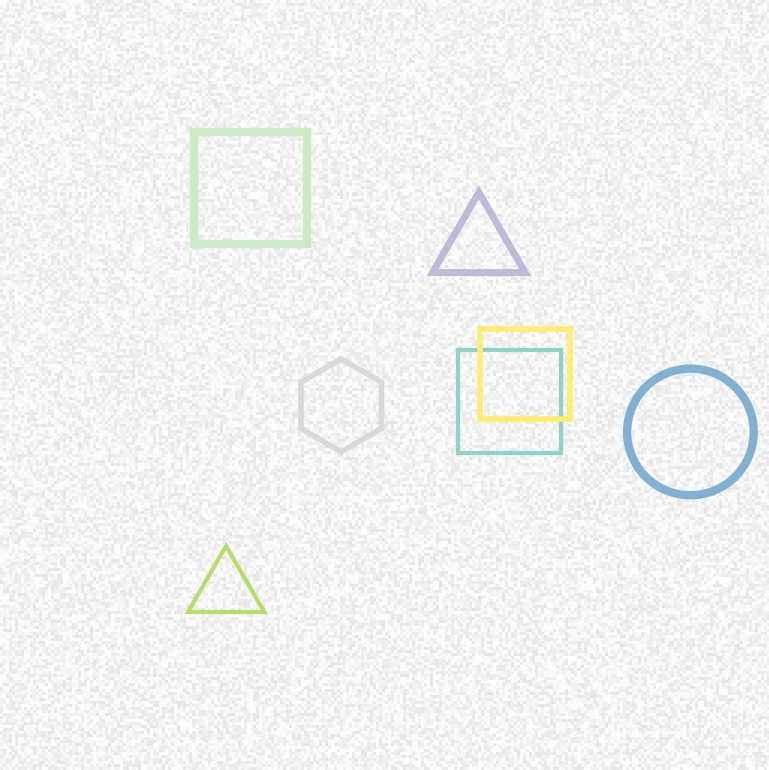[{"shape": "square", "thickness": 1.5, "radius": 0.33, "center": [0.662, 0.479]}, {"shape": "triangle", "thickness": 2.5, "radius": 0.35, "center": [0.622, 0.681]}, {"shape": "circle", "thickness": 3, "radius": 0.41, "center": [0.897, 0.439]}, {"shape": "triangle", "thickness": 1.5, "radius": 0.29, "center": [0.294, 0.234]}, {"shape": "hexagon", "thickness": 2, "radius": 0.3, "center": [0.443, 0.474]}, {"shape": "square", "thickness": 3, "radius": 0.37, "center": [0.325, 0.756]}, {"shape": "square", "thickness": 2, "radius": 0.29, "center": [0.682, 0.514]}]